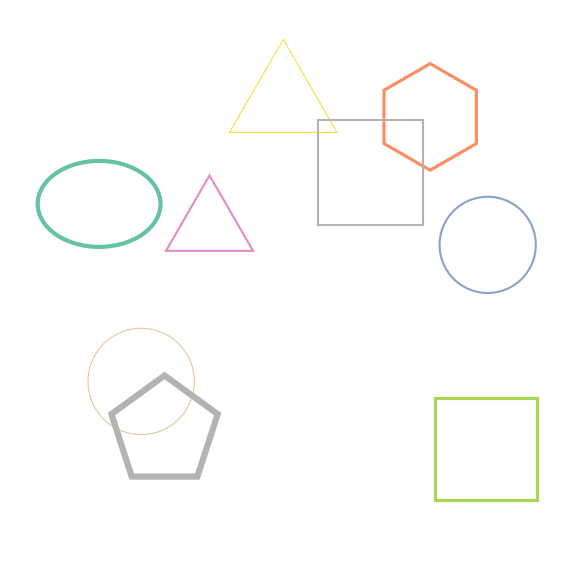[{"shape": "oval", "thickness": 2, "radius": 0.53, "center": [0.172, 0.646]}, {"shape": "hexagon", "thickness": 1.5, "radius": 0.46, "center": [0.745, 0.797]}, {"shape": "circle", "thickness": 1, "radius": 0.42, "center": [0.844, 0.575]}, {"shape": "triangle", "thickness": 1, "radius": 0.44, "center": [0.363, 0.608]}, {"shape": "square", "thickness": 1.5, "radius": 0.44, "center": [0.841, 0.222]}, {"shape": "triangle", "thickness": 0.5, "radius": 0.54, "center": [0.491, 0.824]}, {"shape": "circle", "thickness": 0.5, "radius": 0.46, "center": [0.244, 0.339]}, {"shape": "square", "thickness": 1, "radius": 0.46, "center": [0.642, 0.701]}, {"shape": "pentagon", "thickness": 3, "radius": 0.48, "center": [0.285, 0.252]}]